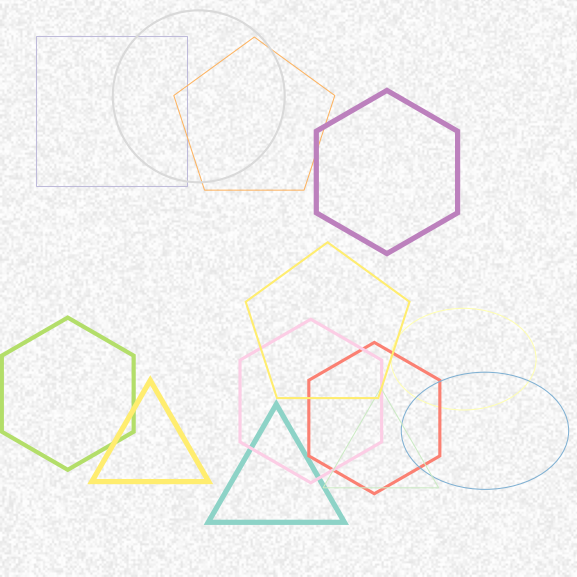[{"shape": "triangle", "thickness": 2.5, "radius": 0.68, "center": [0.478, 0.163]}, {"shape": "oval", "thickness": 0.5, "radius": 0.63, "center": [0.803, 0.377]}, {"shape": "square", "thickness": 0.5, "radius": 0.65, "center": [0.194, 0.807]}, {"shape": "hexagon", "thickness": 1.5, "radius": 0.65, "center": [0.648, 0.275]}, {"shape": "oval", "thickness": 0.5, "radius": 0.72, "center": [0.84, 0.253]}, {"shape": "pentagon", "thickness": 0.5, "radius": 0.73, "center": [0.44, 0.788]}, {"shape": "hexagon", "thickness": 2, "radius": 0.66, "center": [0.117, 0.317]}, {"shape": "hexagon", "thickness": 1.5, "radius": 0.71, "center": [0.538, 0.305]}, {"shape": "circle", "thickness": 1, "radius": 0.74, "center": [0.344, 0.832]}, {"shape": "hexagon", "thickness": 2.5, "radius": 0.71, "center": [0.67, 0.701]}, {"shape": "triangle", "thickness": 0.5, "radius": 0.58, "center": [0.66, 0.212]}, {"shape": "pentagon", "thickness": 1, "radius": 0.75, "center": [0.567, 0.43]}, {"shape": "triangle", "thickness": 2.5, "radius": 0.58, "center": [0.26, 0.224]}]